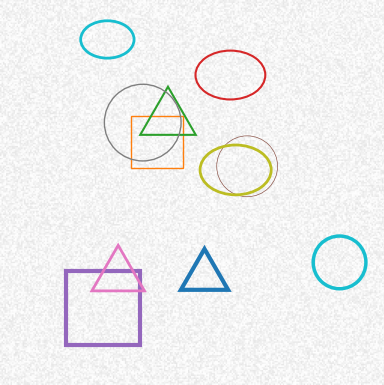[{"shape": "triangle", "thickness": 3, "radius": 0.35, "center": [0.531, 0.283]}, {"shape": "square", "thickness": 1, "radius": 0.34, "center": [0.407, 0.632]}, {"shape": "triangle", "thickness": 1.5, "radius": 0.42, "center": [0.436, 0.691]}, {"shape": "oval", "thickness": 1.5, "radius": 0.45, "center": [0.598, 0.805]}, {"shape": "square", "thickness": 3, "radius": 0.48, "center": [0.268, 0.2]}, {"shape": "circle", "thickness": 0.5, "radius": 0.4, "center": [0.642, 0.568]}, {"shape": "triangle", "thickness": 2, "radius": 0.39, "center": [0.307, 0.284]}, {"shape": "circle", "thickness": 1, "radius": 0.5, "center": [0.371, 0.682]}, {"shape": "oval", "thickness": 2, "radius": 0.46, "center": [0.612, 0.559]}, {"shape": "oval", "thickness": 2, "radius": 0.35, "center": [0.279, 0.897]}, {"shape": "circle", "thickness": 2.5, "radius": 0.34, "center": [0.882, 0.318]}]